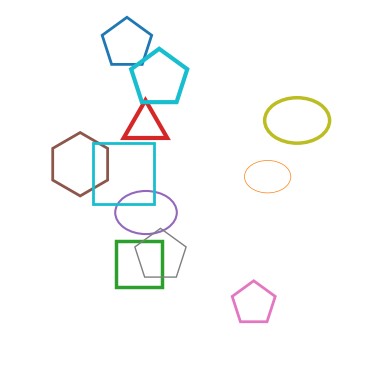[{"shape": "pentagon", "thickness": 2, "radius": 0.34, "center": [0.33, 0.887]}, {"shape": "oval", "thickness": 0.5, "radius": 0.3, "center": [0.695, 0.541]}, {"shape": "square", "thickness": 2.5, "radius": 0.3, "center": [0.361, 0.314]}, {"shape": "triangle", "thickness": 3, "radius": 0.33, "center": [0.378, 0.674]}, {"shape": "oval", "thickness": 1.5, "radius": 0.4, "center": [0.379, 0.448]}, {"shape": "hexagon", "thickness": 2, "radius": 0.41, "center": [0.208, 0.573]}, {"shape": "pentagon", "thickness": 2, "radius": 0.29, "center": [0.659, 0.212]}, {"shape": "pentagon", "thickness": 1, "radius": 0.35, "center": [0.417, 0.337]}, {"shape": "oval", "thickness": 2.5, "radius": 0.42, "center": [0.772, 0.687]}, {"shape": "pentagon", "thickness": 3, "radius": 0.38, "center": [0.414, 0.797]}, {"shape": "square", "thickness": 2, "radius": 0.4, "center": [0.321, 0.55]}]